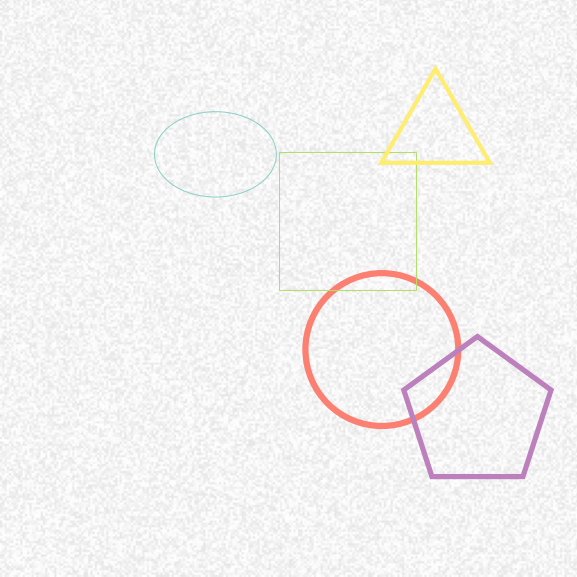[{"shape": "oval", "thickness": 0.5, "radius": 0.53, "center": [0.373, 0.732]}, {"shape": "circle", "thickness": 3, "radius": 0.66, "center": [0.661, 0.394]}, {"shape": "square", "thickness": 0.5, "radius": 0.59, "center": [0.601, 0.617]}, {"shape": "pentagon", "thickness": 2.5, "radius": 0.67, "center": [0.827, 0.282]}, {"shape": "triangle", "thickness": 2, "radius": 0.54, "center": [0.754, 0.772]}]